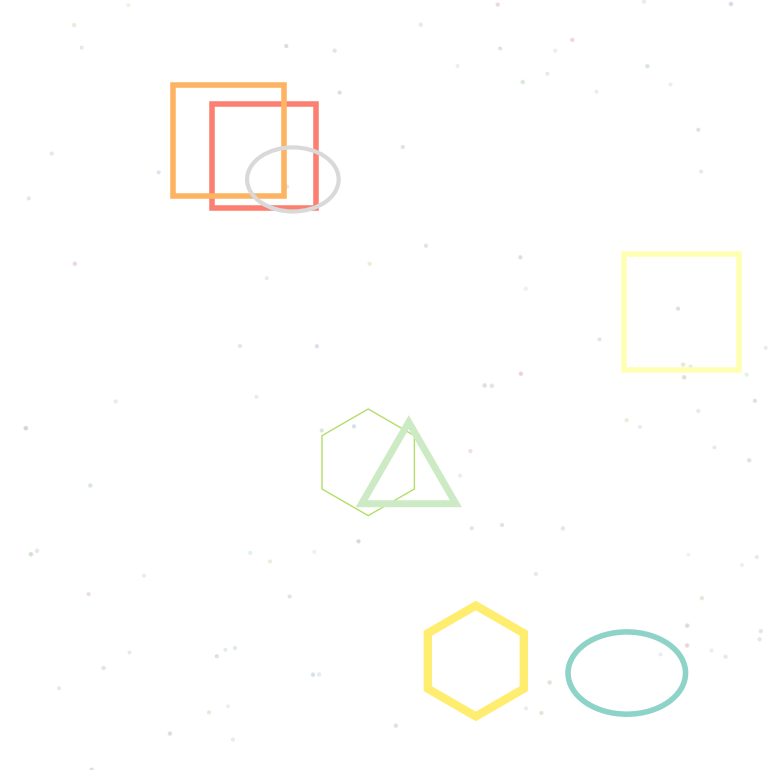[{"shape": "oval", "thickness": 2, "radius": 0.38, "center": [0.814, 0.126]}, {"shape": "square", "thickness": 2, "radius": 0.38, "center": [0.885, 0.595]}, {"shape": "square", "thickness": 2, "radius": 0.34, "center": [0.343, 0.797]}, {"shape": "square", "thickness": 2, "radius": 0.36, "center": [0.296, 0.817]}, {"shape": "hexagon", "thickness": 0.5, "radius": 0.35, "center": [0.478, 0.4]}, {"shape": "oval", "thickness": 1.5, "radius": 0.3, "center": [0.38, 0.767]}, {"shape": "triangle", "thickness": 2.5, "radius": 0.35, "center": [0.531, 0.381]}, {"shape": "hexagon", "thickness": 3, "radius": 0.36, "center": [0.618, 0.142]}]